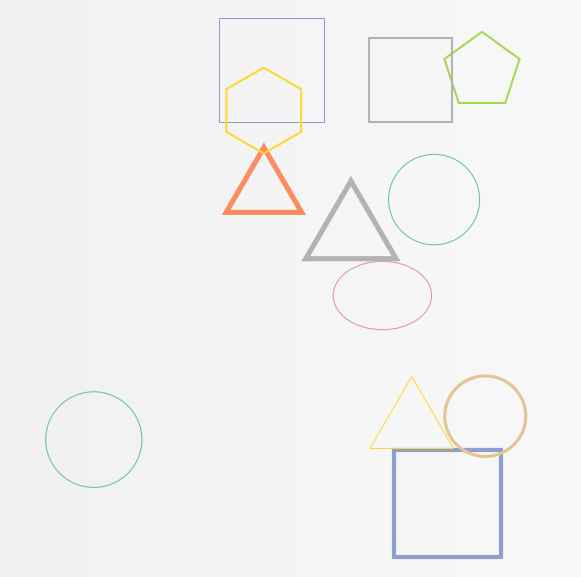[{"shape": "circle", "thickness": 0.5, "radius": 0.41, "center": [0.161, 0.238]}, {"shape": "circle", "thickness": 0.5, "radius": 0.39, "center": [0.747, 0.654]}, {"shape": "triangle", "thickness": 2.5, "radius": 0.37, "center": [0.454, 0.669]}, {"shape": "square", "thickness": 0.5, "radius": 0.45, "center": [0.466, 0.878]}, {"shape": "square", "thickness": 2, "radius": 0.46, "center": [0.77, 0.127]}, {"shape": "oval", "thickness": 0.5, "radius": 0.42, "center": [0.658, 0.487]}, {"shape": "pentagon", "thickness": 1, "radius": 0.34, "center": [0.829, 0.876]}, {"shape": "hexagon", "thickness": 1, "radius": 0.37, "center": [0.454, 0.808]}, {"shape": "triangle", "thickness": 0.5, "radius": 0.42, "center": [0.708, 0.264]}, {"shape": "circle", "thickness": 1.5, "radius": 0.35, "center": [0.835, 0.278]}, {"shape": "square", "thickness": 1, "radius": 0.36, "center": [0.706, 0.861]}, {"shape": "triangle", "thickness": 2.5, "radius": 0.45, "center": [0.604, 0.596]}]